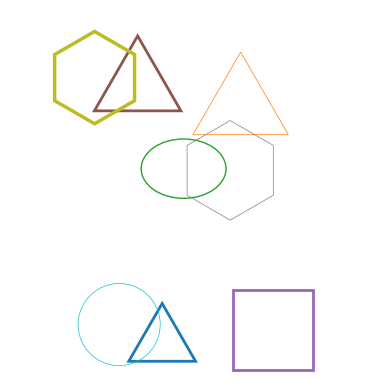[{"shape": "triangle", "thickness": 2, "radius": 0.5, "center": [0.421, 0.112]}, {"shape": "triangle", "thickness": 0.5, "radius": 0.72, "center": [0.625, 0.722]}, {"shape": "oval", "thickness": 1, "radius": 0.55, "center": [0.477, 0.562]}, {"shape": "square", "thickness": 2, "radius": 0.52, "center": [0.71, 0.144]}, {"shape": "triangle", "thickness": 2, "radius": 0.65, "center": [0.358, 0.777]}, {"shape": "hexagon", "thickness": 0.5, "radius": 0.65, "center": [0.598, 0.558]}, {"shape": "hexagon", "thickness": 2.5, "radius": 0.6, "center": [0.246, 0.798]}, {"shape": "circle", "thickness": 0.5, "radius": 0.53, "center": [0.31, 0.157]}]